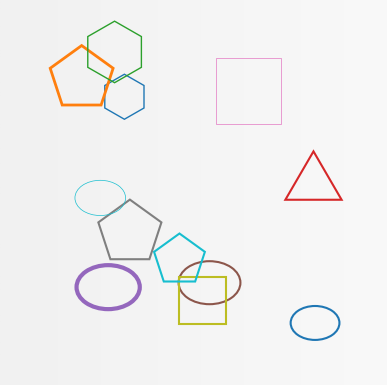[{"shape": "oval", "thickness": 1.5, "radius": 0.31, "center": [0.813, 0.161]}, {"shape": "hexagon", "thickness": 1, "radius": 0.29, "center": [0.321, 0.749]}, {"shape": "pentagon", "thickness": 2, "radius": 0.43, "center": [0.211, 0.796]}, {"shape": "hexagon", "thickness": 1, "radius": 0.4, "center": [0.296, 0.865]}, {"shape": "triangle", "thickness": 1.5, "radius": 0.42, "center": [0.809, 0.523]}, {"shape": "oval", "thickness": 3, "radius": 0.41, "center": [0.279, 0.254]}, {"shape": "oval", "thickness": 1.5, "radius": 0.4, "center": [0.541, 0.266]}, {"shape": "square", "thickness": 0.5, "radius": 0.43, "center": [0.641, 0.763]}, {"shape": "pentagon", "thickness": 1.5, "radius": 0.43, "center": [0.335, 0.396]}, {"shape": "square", "thickness": 1.5, "radius": 0.3, "center": [0.521, 0.219]}, {"shape": "pentagon", "thickness": 1.5, "radius": 0.34, "center": [0.463, 0.325]}, {"shape": "oval", "thickness": 0.5, "radius": 0.33, "center": [0.259, 0.486]}]